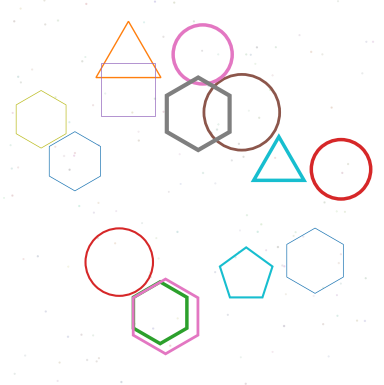[{"shape": "hexagon", "thickness": 0.5, "radius": 0.42, "center": [0.818, 0.323]}, {"shape": "hexagon", "thickness": 0.5, "radius": 0.38, "center": [0.195, 0.581]}, {"shape": "triangle", "thickness": 1, "radius": 0.49, "center": [0.334, 0.847]}, {"shape": "hexagon", "thickness": 2.5, "radius": 0.4, "center": [0.416, 0.188]}, {"shape": "circle", "thickness": 1.5, "radius": 0.44, "center": [0.31, 0.319]}, {"shape": "circle", "thickness": 2.5, "radius": 0.39, "center": [0.886, 0.56]}, {"shape": "square", "thickness": 0.5, "radius": 0.35, "center": [0.333, 0.768]}, {"shape": "circle", "thickness": 2, "radius": 0.49, "center": [0.628, 0.708]}, {"shape": "circle", "thickness": 2.5, "radius": 0.38, "center": [0.526, 0.859]}, {"shape": "hexagon", "thickness": 2, "radius": 0.49, "center": [0.43, 0.178]}, {"shape": "hexagon", "thickness": 3, "radius": 0.47, "center": [0.515, 0.704]}, {"shape": "hexagon", "thickness": 0.5, "radius": 0.37, "center": [0.107, 0.69]}, {"shape": "pentagon", "thickness": 1.5, "radius": 0.36, "center": [0.639, 0.286]}, {"shape": "triangle", "thickness": 2.5, "radius": 0.38, "center": [0.724, 0.569]}]